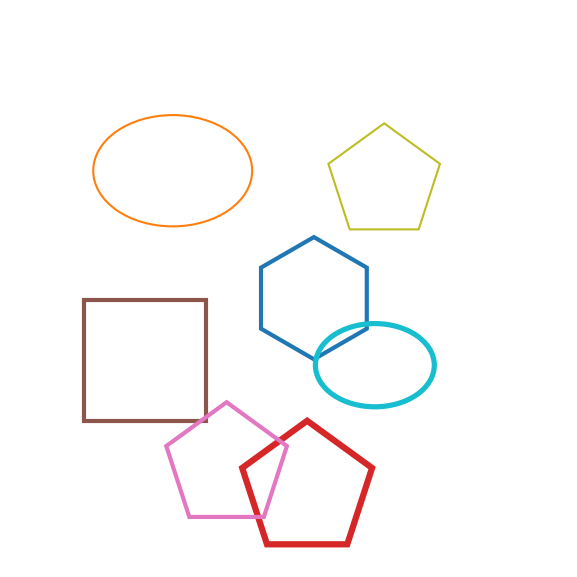[{"shape": "hexagon", "thickness": 2, "radius": 0.53, "center": [0.544, 0.483]}, {"shape": "oval", "thickness": 1, "radius": 0.69, "center": [0.299, 0.703]}, {"shape": "pentagon", "thickness": 3, "radius": 0.59, "center": [0.532, 0.152]}, {"shape": "square", "thickness": 2, "radius": 0.53, "center": [0.251, 0.375]}, {"shape": "pentagon", "thickness": 2, "radius": 0.55, "center": [0.392, 0.193]}, {"shape": "pentagon", "thickness": 1, "radius": 0.51, "center": [0.665, 0.684]}, {"shape": "oval", "thickness": 2.5, "radius": 0.51, "center": [0.649, 0.367]}]